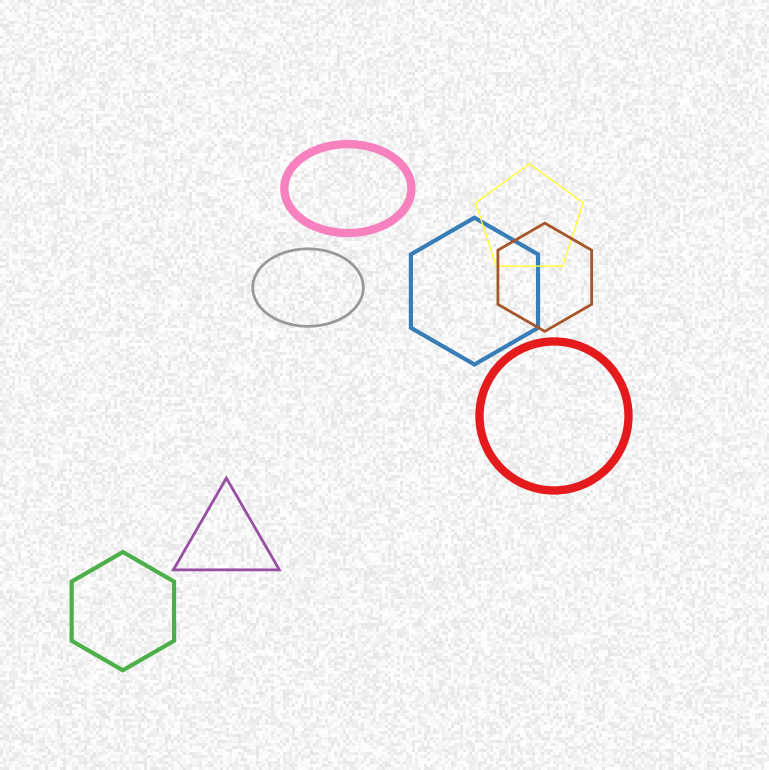[{"shape": "circle", "thickness": 3, "radius": 0.48, "center": [0.719, 0.46]}, {"shape": "hexagon", "thickness": 1.5, "radius": 0.48, "center": [0.616, 0.622]}, {"shape": "hexagon", "thickness": 1.5, "radius": 0.38, "center": [0.16, 0.206]}, {"shape": "triangle", "thickness": 1, "radius": 0.4, "center": [0.294, 0.3]}, {"shape": "pentagon", "thickness": 0.5, "radius": 0.37, "center": [0.688, 0.714]}, {"shape": "hexagon", "thickness": 1, "radius": 0.35, "center": [0.708, 0.64]}, {"shape": "oval", "thickness": 3, "radius": 0.41, "center": [0.452, 0.755]}, {"shape": "oval", "thickness": 1, "radius": 0.36, "center": [0.4, 0.627]}]